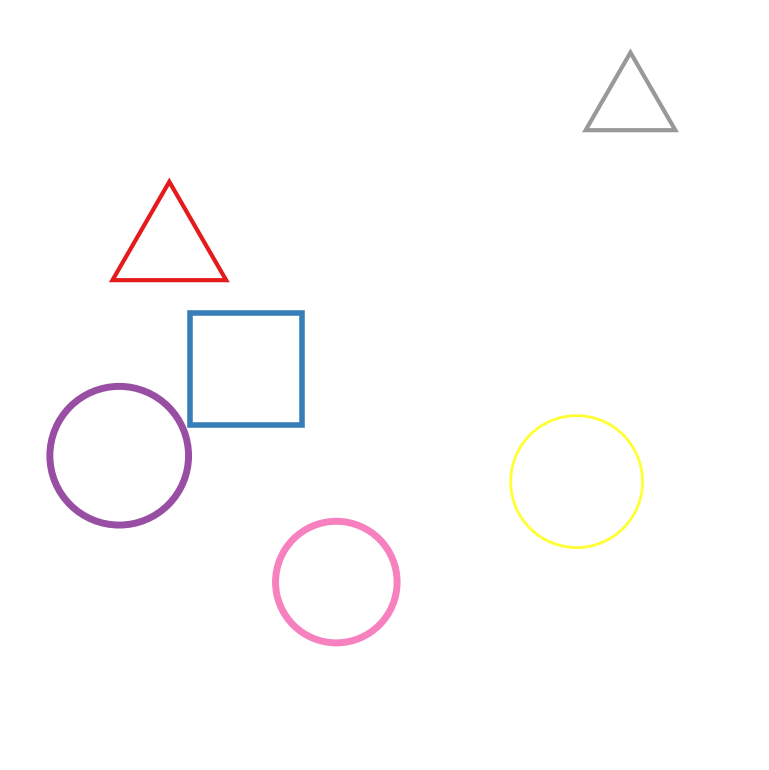[{"shape": "triangle", "thickness": 1.5, "radius": 0.43, "center": [0.22, 0.679]}, {"shape": "square", "thickness": 2, "radius": 0.36, "center": [0.319, 0.521]}, {"shape": "circle", "thickness": 2.5, "radius": 0.45, "center": [0.155, 0.408]}, {"shape": "circle", "thickness": 1, "radius": 0.43, "center": [0.749, 0.375]}, {"shape": "circle", "thickness": 2.5, "radius": 0.39, "center": [0.437, 0.244]}, {"shape": "triangle", "thickness": 1.5, "radius": 0.34, "center": [0.819, 0.865]}]